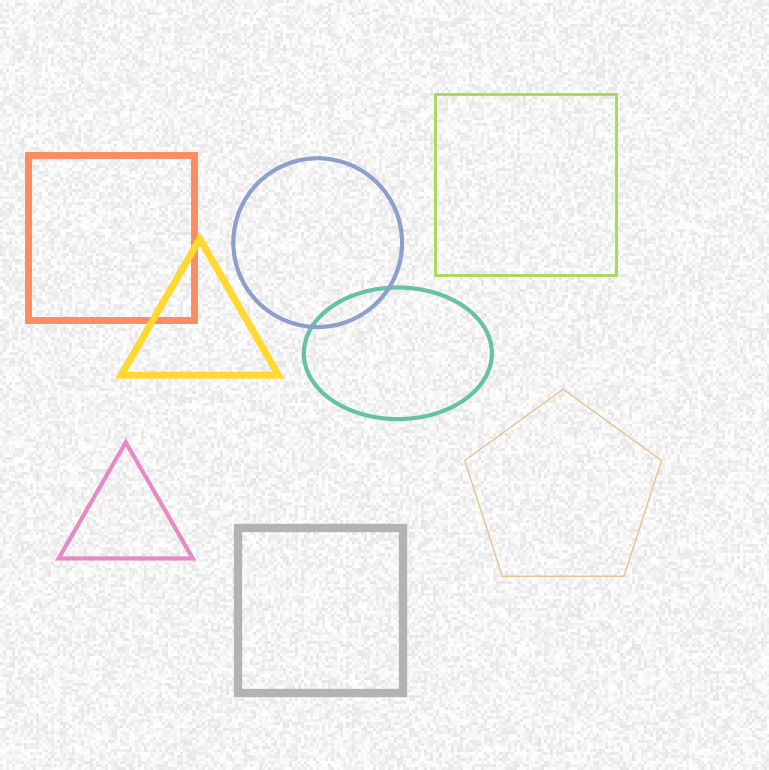[{"shape": "oval", "thickness": 1.5, "radius": 0.61, "center": [0.517, 0.541]}, {"shape": "square", "thickness": 2.5, "radius": 0.54, "center": [0.144, 0.691]}, {"shape": "circle", "thickness": 1.5, "radius": 0.55, "center": [0.413, 0.685]}, {"shape": "triangle", "thickness": 1.5, "radius": 0.5, "center": [0.163, 0.325]}, {"shape": "square", "thickness": 1, "radius": 0.59, "center": [0.683, 0.761]}, {"shape": "triangle", "thickness": 2.5, "radius": 0.59, "center": [0.259, 0.572]}, {"shape": "pentagon", "thickness": 0.5, "radius": 0.67, "center": [0.731, 0.36]}, {"shape": "square", "thickness": 3, "radius": 0.53, "center": [0.416, 0.207]}]